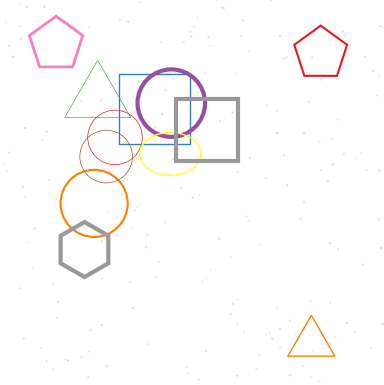[{"shape": "circle", "thickness": 0.5, "radius": 0.35, "center": [0.299, 0.643]}, {"shape": "pentagon", "thickness": 1.5, "radius": 0.36, "center": [0.833, 0.861]}, {"shape": "square", "thickness": 1, "radius": 0.46, "center": [0.401, 0.717]}, {"shape": "triangle", "thickness": 0.5, "radius": 0.49, "center": [0.254, 0.745]}, {"shape": "circle", "thickness": 3, "radius": 0.44, "center": [0.445, 0.732]}, {"shape": "triangle", "thickness": 1, "radius": 0.35, "center": [0.809, 0.11]}, {"shape": "circle", "thickness": 1.5, "radius": 0.44, "center": [0.244, 0.472]}, {"shape": "oval", "thickness": 1, "radius": 0.4, "center": [0.442, 0.6]}, {"shape": "circle", "thickness": 0.5, "radius": 0.34, "center": [0.276, 0.593]}, {"shape": "pentagon", "thickness": 2, "radius": 0.36, "center": [0.146, 0.885]}, {"shape": "hexagon", "thickness": 3, "radius": 0.36, "center": [0.219, 0.352]}, {"shape": "square", "thickness": 3, "radius": 0.4, "center": [0.538, 0.663]}]